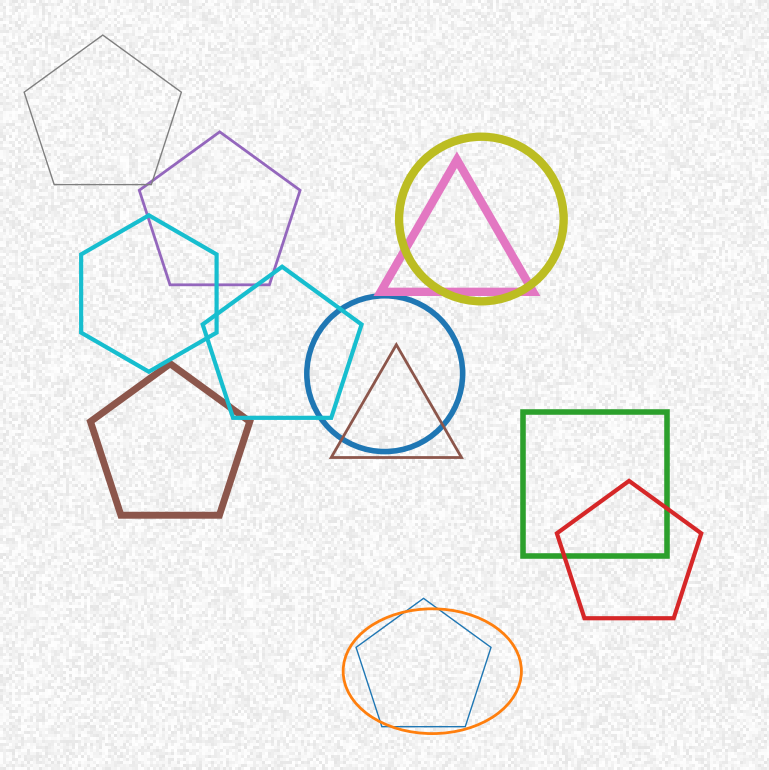[{"shape": "circle", "thickness": 2, "radius": 0.51, "center": [0.5, 0.515]}, {"shape": "pentagon", "thickness": 0.5, "radius": 0.46, "center": [0.55, 0.131]}, {"shape": "oval", "thickness": 1, "radius": 0.58, "center": [0.561, 0.128]}, {"shape": "square", "thickness": 2, "radius": 0.47, "center": [0.772, 0.372]}, {"shape": "pentagon", "thickness": 1.5, "radius": 0.49, "center": [0.817, 0.277]}, {"shape": "pentagon", "thickness": 1, "radius": 0.55, "center": [0.285, 0.719]}, {"shape": "pentagon", "thickness": 2.5, "radius": 0.54, "center": [0.221, 0.419]}, {"shape": "triangle", "thickness": 1, "radius": 0.49, "center": [0.515, 0.455]}, {"shape": "triangle", "thickness": 3, "radius": 0.57, "center": [0.593, 0.678]}, {"shape": "pentagon", "thickness": 0.5, "radius": 0.54, "center": [0.133, 0.847]}, {"shape": "circle", "thickness": 3, "radius": 0.53, "center": [0.625, 0.716]}, {"shape": "hexagon", "thickness": 1.5, "radius": 0.51, "center": [0.193, 0.619]}, {"shape": "pentagon", "thickness": 1.5, "radius": 0.54, "center": [0.366, 0.545]}]